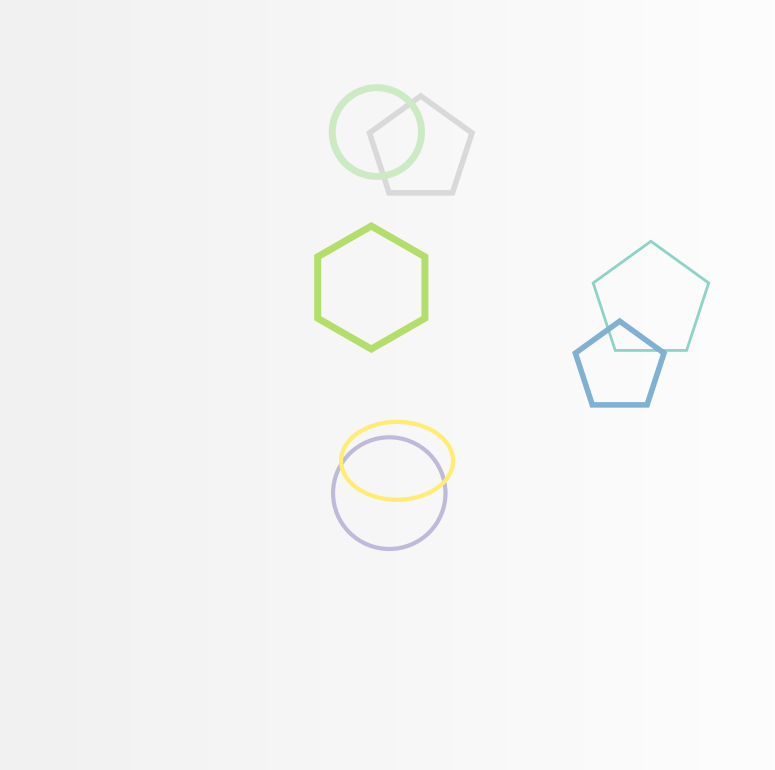[{"shape": "pentagon", "thickness": 1, "radius": 0.39, "center": [0.84, 0.608]}, {"shape": "circle", "thickness": 1.5, "radius": 0.36, "center": [0.502, 0.36]}, {"shape": "pentagon", "thickness": 2, "radius": 0.3, "center": [0.8, 0.523]}, {"shape": "hexagon", "thickness": 2.5, "radius": 0.4, "center": [0.479, 0.627]}, {"shape": "pentagon", "thickness": 2, "radius": 0.35, "center": [0.543, 0.806]}, {"shape": "circle", "thickness": 2.5, "radius": 0.29, "center": [0.486, 0.829]}, {"shape": "oval", "thickness": 1.5, "radius": 0.36, "center": [0.512, 0.402]}]